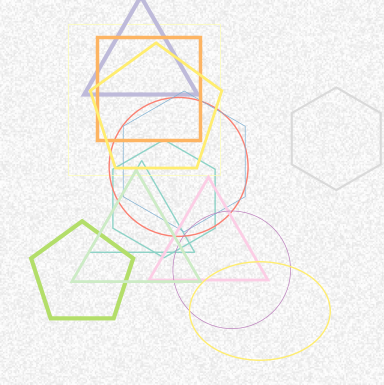[{"shape": "triangle", "thickness": 1, "radius": 0.79, "center": [0.368, 0.424]}, {"shape": "hexagon", "thickness": 1, "radius": 0.77, "center": [0.426, 0.484]}, {"shape": "square", "thickness": 0.5, "radius": 0.99, "center": [0.375, 0.742]}, {"shape": "triangle", "thickness": 3, "radius": 0.85, "center": [0.366, 0.839]}, {"shape": "circle", "thickness": 1, "radius": 0.9, "center": [0.464, 0.566]}, {"shape": "hexagon", "thickness": 0.5, "radius": 0.91, "center": [0.479, 0.581]}, {"shape": "square", "thickness": 2.5, "radius": 0.67, "center": [0.386, 0.771]}, {"shape": "pentagon", "thickness": 3, "radius": 0.7, "center": [0.213, 0.286]}, {"shape": "triangle", "thickness": 2, "radius": 0.89, "center": [0.541, 0.362]}, {"shape": "hexagon", "thickness": 1.5, "radius": 0.67, "center": [0.873, 0.64]}, {"shape": "circle", "thickness": 0.5, "radius": 0.76, "center": [0.602, 0.299]}, {"shape": "triangle", "thickness": 2, "radius": 0.97, "center": [0.354, 0.365]}, {"shape": "oval", "thickness": 1, "radius": 0.91, "center": [0.675, 0.192]}, {"shape": "pentagon", "thickness": 2, "radius": 0.9, "center": [0.405, 0.709]}]